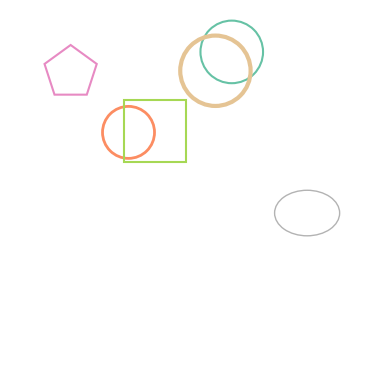[{"shape": "circle", "thickness": 1.5, "radius": 0.41, "center": [0.602, 0.865]}, {"shape": "circle", "thickness": 2, "radius": 0.34, "center": [0.334, 0.656]}, {"shape": "pentagon", "thickness": 1.5, "radius": 0.36, "center": [0.183, 0.812]}, {"shape": "square", "thickness": 1.5, "radius": 0.41, "center": [0.402, 0.659]}, {"shape": "circle", "thickness": 3, "radius": 0.46, "center": [0.56, 0.816]}, {"shape": "oval", "thickness": 1, "radius": 0.42, "center": [0.798, 0.447]}]